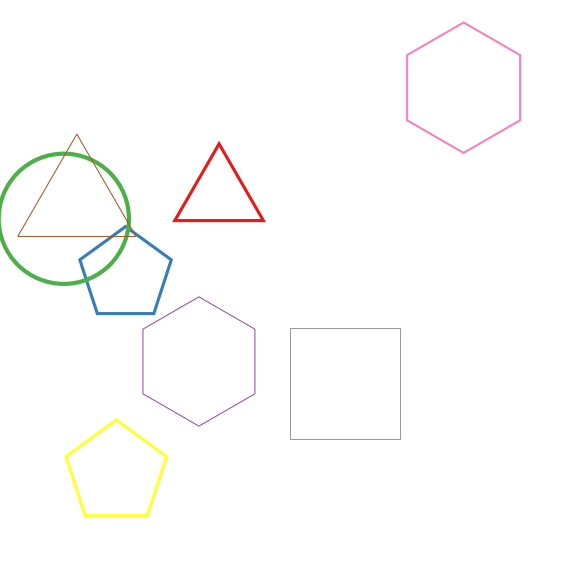[{"shape": "triangle", "thickness": 1.5, "radius": 0.44, "center": [0.379, 0.661]}, {"shape": "pentagon", "thickness": 1.5, "radius": 0.42, "center": [0.217, 0.524]}, {"shape": "circle", "thickness": 2, "radius": 0.56, "center": [0.111, 0.62]}, {"shape": "hexagon", "thickness": 0.5, "radius": 0.56, "center": [0.344, 0.373]}, {"shape": "pentagon", "thickness": 1.5, "radius": 0.46, "center": [0.201, 0.18]}, {"shape": "triangle", "thickness": 0.5, "radius": 0.59, "center": [0.133, 0.649]}, {"shape": "hexagon", "thickness": 1, "radius": 0.56, "center": [0.803, 0.847]}, {"shape": "square", "thickness": 0.5, "radius": 0.48, "center": [0.598, 0.335]}]